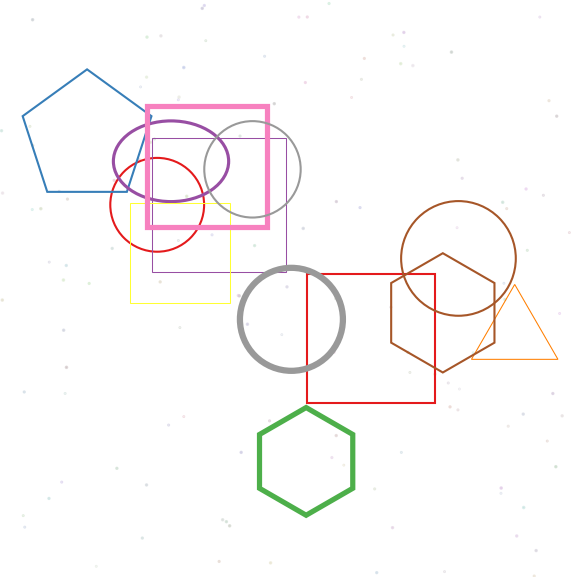[{"shape": "square", "thickness": 1, "radius": 0.56, "center": [0.643, 0.413]}, {"shape": "circle", "thickness": 1, "radius": 0.41, "center": [0.272, 0.644]}, {"shape": "pentagon", "thickness": 1, "radius": 0.59, "center": [0.151, 0.762]}, {"shape": "hexagon", "thickness": 2.5, "radius": 0.47, "center": [0.53, 0.2]}, {"shape": "square", "thickness": 0.5, "radius": 0.58, "center": [0.378, 0.645]}, {"shape": "oval", "thickness": 1.5, "radius": 0.5, "center": [0.296, 0.72]}, {"shape": "triangle", "thickness": 0.5, "radius": 0.43, "center": [0.891, 0.42]}, {"shape": "square", "thickness": 0.5, "radius": 0.43, "center": [0.312, 0.561]}, {"shape": "circle", "thickness": 1, "radius": 0.5, "center": [0.794, 0.552]}, {"shape": "hexagon", "thickness": 1, "radius": 0.52, "center": [0.767, 0.457]}, {"shape": "square", "thickness": 2.5, "radius": 0.52, "center": [0.359, 0.71]}, {"shape": "circle", "thickness": 3, "radius": 0.45, "center": [0.505, 0.446]}, {"shape": "circle", "thickness": 1, "radius": 0.42, "center": [0.437, 0.706]}]